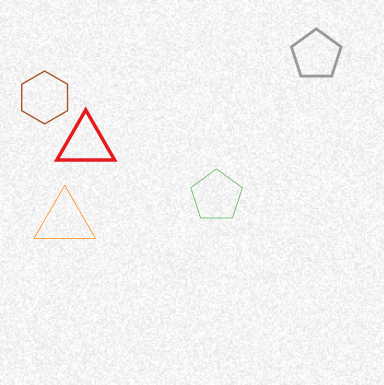[{"shape": "triangle", "thickness": 2.5, "radius": 0.43, "center": [0.223, 0.628]}, {"shape": "pentagon", "thickness": 0.5, "radius": 0.35, "center": [0.563, 0.491]}, {"shape": "triangle", "thickness": 0.5, "radius": 0.46, "center": [0.168, 0.427]}, {"shape": "hexagon", "thickness": 1, "radius": 0.34, "center": [0.116, 0.747]}, {"shape": "pentagon", "thickness": 2, "radius": 0.34, "center": [0.822, 0.857]}]